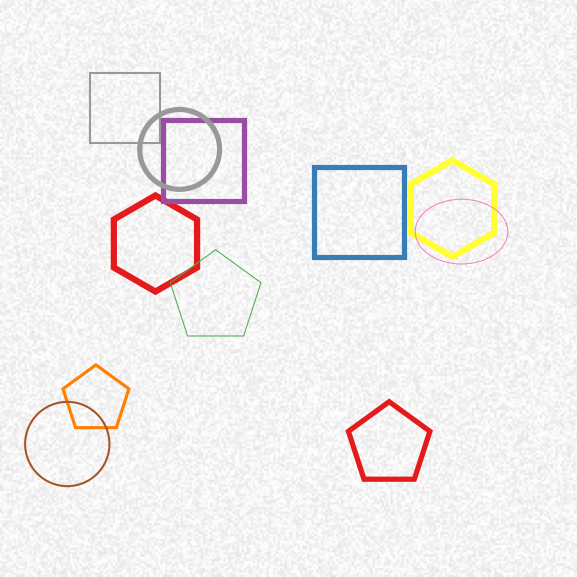[{"shape": "pentagon", "thickness": 2.5, "radius": 0.37, "center": [0.674, 0.229]}, {"shape": "hexagon", "thickness": 3, "radius": 0.42, "center": [0.269, 0.577]}, {"shape": "square", "thickness": 2.5, "radius": 0.39, "center": [0.622, 0.632]}, {"shape": "pentagon", "thickness": 0.5, "radius": 0.41, "center": [0.373, 0.484]}, {"shape": "square", "thickness": 2.5, "radius": 0.35, "center": [0.353, 0.722]}, {"shape": "pentagon", "thickness": 1.5, "radius": 0.3, "center": [0.166, 0.307]}, {"shape": "hexagon", "thickness": 3, "radius": 0.42, "center": [0.783, 0.638]}, {"shape": "circle", "thickness": 1, "radius": 0.37, "center": [0.117, 0.23]}, {"shape": "oval", "thickness": 0.5, "radius": 0.4, "center": [0.799, 0.598]}, {"shape": "circle", "thickness": 2.5, "radius": 0.35, "center": [0.311, 0.74]}, {"shape": "square", "thickness": 1, "radius": 0.3, "center": [0.217, 0.813]}]